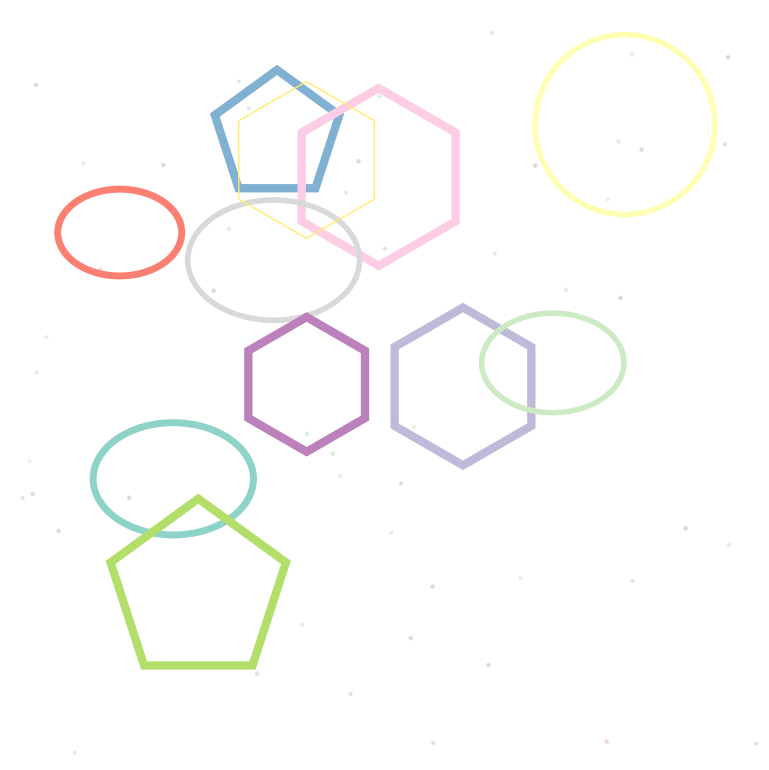[{"shape": "oval", "thickness": 2.5, "radius": 0.52, "center": [0.225, 0.378]}, {"shape": "circle", "thickness": 2, "radius": 0.58, "center": [0.812, 0.838]}, {"shape": "hexagon", "thickness": 3, "radius": 0.51, "center": [0.601, 0.498]}, {"shape": "oval", "thickness": 2.5, "radius": 0.4, "center": [0.155, 0.698]}, {"shape": "pentagon", "thickness": 3, "radius": 0.42, "center": [0.36, 0.824]}, {"shape": "pentagon", "thickness": 3, "radius": 0.6, "center": [0.258, 0.233]}, {"shape": "hexagon", "thickness": 3, "radius": 0.58, "center": [0.492, 0.77]}, {"shape": "oval", "thickness": 2, "radius": 0.56, "center": [0.355, 0.662]}, {"shape": "hexagon", "thickness": 3, "radius": 0.44, "center": [0.398, 0.501]}, {"shape": "oval", "thickness": 2, "radius": 0.46, "center": [0.718, 0.529]}, {"shape": "hexagon", "thickness": 0.5, "radius": 0.51, "center": [0.398, 0.792]}]